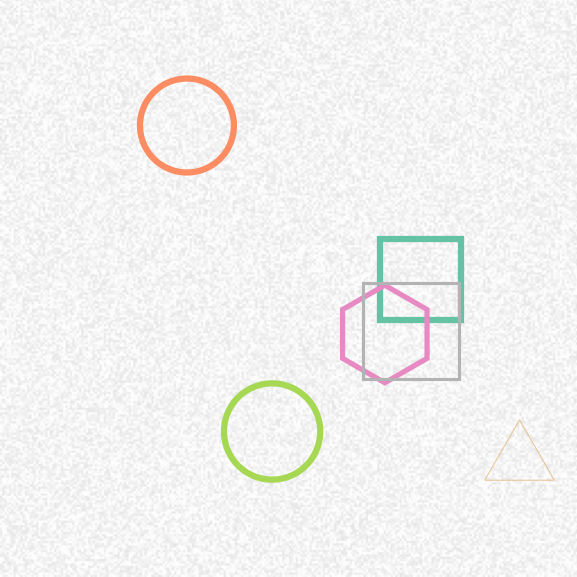[{"shape": "square", "thickness": 3, "radius": 0.35, "center": [0.728, 0.515]}, {"shape": "circle", "thickness": 3, "radius": 0.41, "center": [0.324, 0.782]}, {"shape": "hexagon", "thickness": 2.5, "radius": 0.42, "center": [0.666, 0.421]}, {"shape": "circle", "thickness": 3, "radius": 0.42, "center": [0.471, 0.252]}, {"shape": "triangle", "thickness": 0.5, "radius": 0.35, "center": [0.9, 0.202]}, {"shape": "square", "thickness": 1.5, "radius": 0.42, "center": [0.712, 0.426]}]